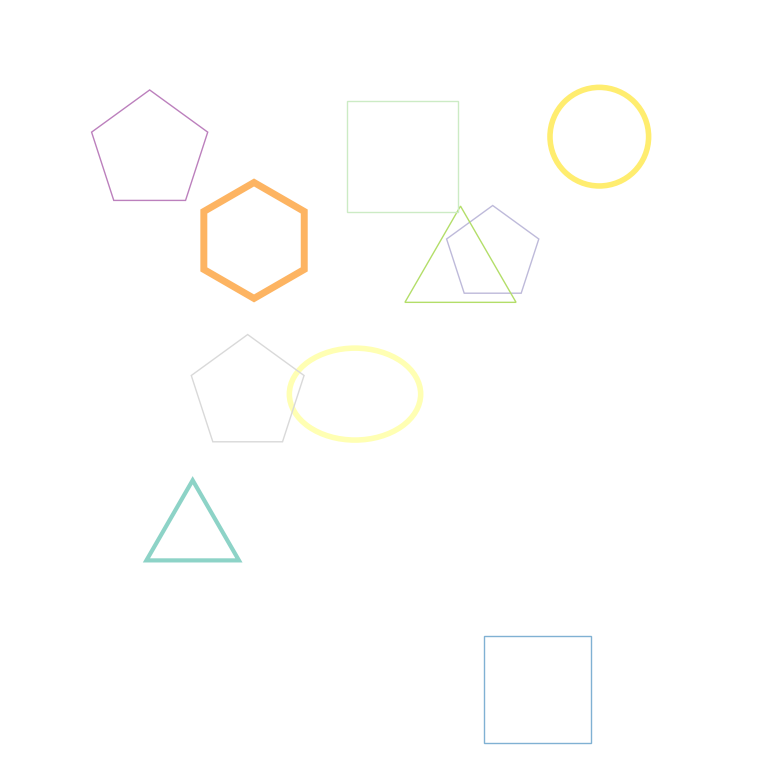[{"shape": "triangle", "thickness": 1.5, "radius": 0.35, "center": [0.25, 0.307]}, {"shape": "oval", "thickness": 2, "radius": 0.43, "center": [0.461, 0.488]}, {"shape": "pentagon", "thickness": 0.5, "radius": 0.31, "center": [0.64, 0.67]}, {"shape": "square", "thickness": 0.5, "radius": 0.35, "center": [0.698, 0.104]}, {"shape": "hexagon", "thickness": 2.5, "radius": 0.38, "center": [0.33, 0.688]}, {"shape": "triangle", "thickness": 0.5, "radius": 0.42, "center": [0.598, 0.649]}, {"shape": "pentagon", "thickness": 0.5, "radius": 0.38, "center": [0.322, 0.489]}, {"shape": "pentagon", "thickness": 0.5, "radius": 0.4, "center": [0.194, 0.804]}, {"shape": "square", "thickness": 0.5, "radius": 0.36, "center": [0.523, 0.797]}, {"shape": "circle", "thickness": 2, "radius": 0.32, "center": [0.778, 0.823]}]